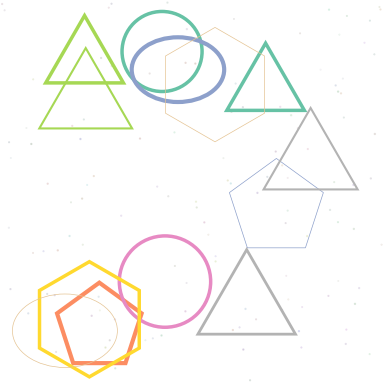[{"shape": "triangle", "thickness": 2.5, "radius": 0.58, "center": [0.69, 0.771]}, {"shape": "circle", "thickness": 2.5, "radius": 0.52, "center": [0.421, 0.866]}, {"shape": "pentagon", "thickness": 3, "radius": 0.58, "center": [0.258, 0.15]}, {"shape": "oval", "thickness": 3, "radius": 0.6, "center": [0.462, 0.819]}, {"shape": "pentagon", "thickness": 0.5, "radius": 0.64, "center": [0.718, 0.46]}, {"shape": "circle", "thickness": 2.5, "radius": 0.59, "center": [0.429, 0.269]}, {"shape": "triangle", "thickness": 1.5, "radius": 0.7, "center": [0.223, 0.736]}, {"shape": "triangle", "thickness": 2.5, "radius": 0.58, "center": [0.22, 0.843]}, {"shape": "hexagon", "thickness": 2.5, "radius": 0.75, "center": [0.232, 0.171]}, {"shape": "hexagon", "thickness": 0.5, "radius": 0.74, "center": [0.559, 0.78]}, {"shape": "oval", "thickness": 0.5, "radius": 0.68, "center": [0.169, 0.141]}, {"shape": "triangle", "thickness": 2, "radius": 0.73, "center": [0.641, 0.205]}, {"shape": "triangle", "thickness": 1.5, "radius": 0.71, "center": [0.807, 0.578]}]